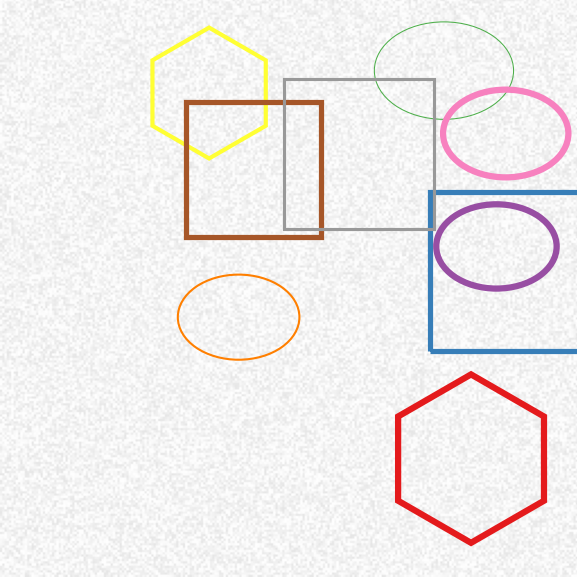[{"shape": "hexagon", "thickness": 3, "radius": 0.73, "center": [0.816, 0.205]}, {"shape": "square", "thickness": 2.5, "radius": 0.69, "center": [0.883, 0.528]}, {"shape": "oval", "thickness": 0.5, "radius": 0.6, "center": [0.769, 0.877]}, {"shape": "oval", "thickness": 3, "radius": 0.52, "center": [0.86, 0.572]}, {"shape": "oval", "thickness": 1, "radius": 0.53, "center": [0.413, 0.45]}, {"shape": "hexagon", "thickness": 2, "radius": 0.57, "center": [0.362, 0.838]}, {"shape": "square", "thickness": 2.5, "radius": 0.58, "center": [0.44, 0.706]}, {"shape": "oval", "thickness": 3, "radius": 0.54, "center": [0.876, 0.768]}, {"shape": "square", "thickness": 1.5, "radius": 0.65, "center": [0.622, 0.732]}]